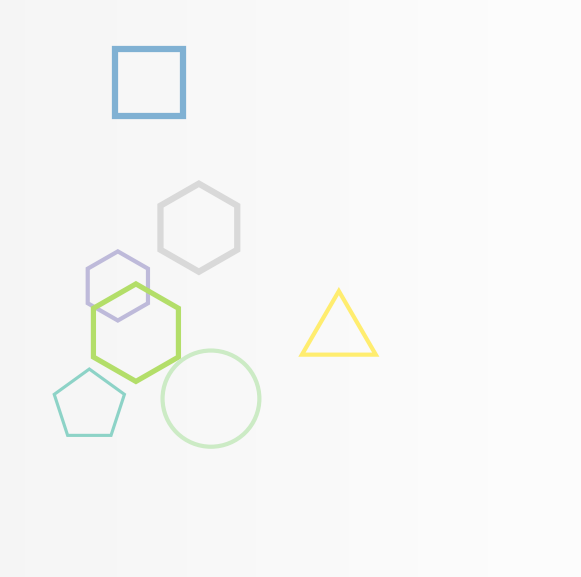[{"shape": "pentagon", "thickness": 1.5, "radius": 0.32, "center": [0.154, 0.297]}, {"shape": "hexagon", "thickness": 2, "radius": 0.3, "center": [0.203, 0.504]}, {"shape": "square", "thickness": 3, "radius": 0.29, "center": [0.257, 0.856]}, {"shape": "hexagon", "thickness": 2.5, "radius": 0.42, "center": [0.234, 0.423]}, {"shape": "hexagon", "thickness": 3, "radius": 0.38, "center": [0.342, 0.605]}, {"shape": "circle", "thickness": 2, "radius": 0.42, "center": [0.363, 0.309]}, {"shape": "triangle", "thickness": 2, "radius": 0.37, "center": [0.583, 0.422]}]